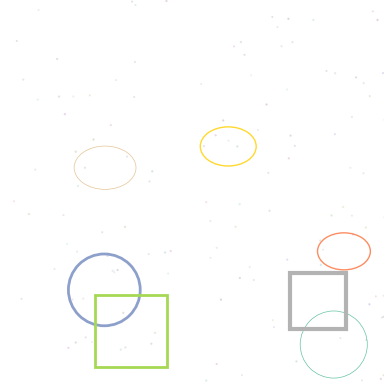[{"shape": "circle", "thickness": 0.5, "radius": 0.44, "center": [0.867, 0.105]}, {"shape": "oval", "thickness": 1, "radius": 0.34, "center": [0.893, 0.347]}, {"shape": "circle", "thickness": 2, "radius": 0.47, "center": [0.271, 0.247]}, {"shape": "square", "thickness": 2, "radius": 0.47, "center": [0.34, 0.14]}, {"shape": "oval", "thickness": 1, "radius": 0.36, "center": [0.593, 0.62]}, {"shape": "oval", "thickness": 0.5, "radius": 0.4, "center": [0.273, 0.564]}, {"shape": "square", "thickness": 3, "radius": 0.36, "center": [0.827, 0.218]}]